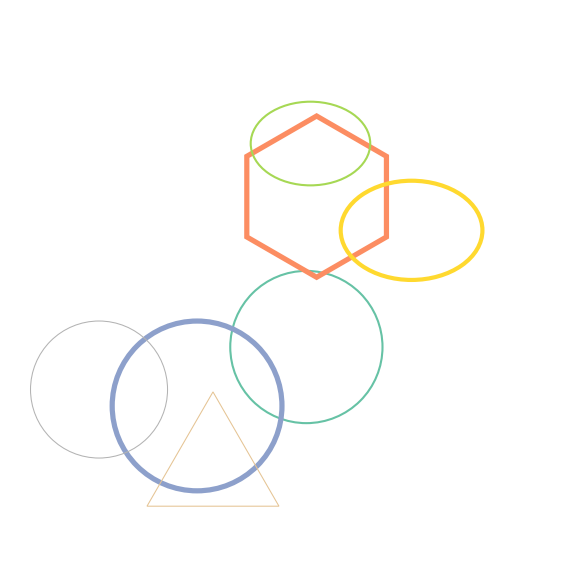[{"shape": "circle", "thickness": 1, "radius": 0.66, "center": [0.531, 0.398]}, {"shape": "hexagon", "thickness": 2.5, "radius": 0.7, "center": [0.548, 0.659]}, {"shape": "circle", "thickness": 2.5, "radius": 0.73, "center": [0.341, 0.296]}, {"shape": "oval", "thickness": 1, "radius": 0.52, "center": [0.538, 0.751]}, {"shape": "oval", "thickness": 2, "radius": 0.61, "center": [0.713, 0.6]}, {"shape": "triangle", "thickness": 0.5, "radius": 0.66, "center": [0.369, 0.189]}, {"shape": "circle", "thickness": 0.5, "radius": 0.59, "center": [0.171, 0.325]}]